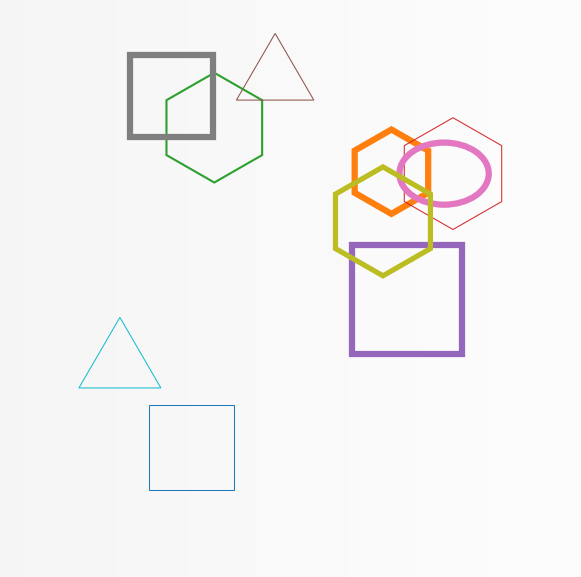[{"shape": "square", "thickness": 0.5, "radius": 0.37, "center": [0.33, 0.224]}, {"shape": "hexagon", "thickness": 3, "radius": 0.37, "center": [0.673, 0.702]}, {"shape": "hexagon", "thickness": 1, "radius": 0.48, "center": [0.369, 0.778]}, {"shape": "hexagon", "thickness": 0.5, "radius": 0.48, "center": [0.779, 0.699]}, {"shape": "square", "thickness": 3, "radius": 0.47, "center": [0.7, 0.48]}, {"shape": "triangle", "thickness": 0.5, "radius": 0.38, "center": [0.473, 0.864]}, {"shape": "oval", "thickness": 3, "radius": 0.38, "center": [0.764, 0.698]}, {"shape": "square", "thickness": 3, "radius": 0.36, "center": [0.296, 0.832]}, {"shape": "hexagon", "thickness": 2.5, "radius": 0.47, "center": [0.659, 0.616]}, {"shape": "triangle", "thickness": 0.5, "radius": 0.41, "center": [0.206, 0.368]}]